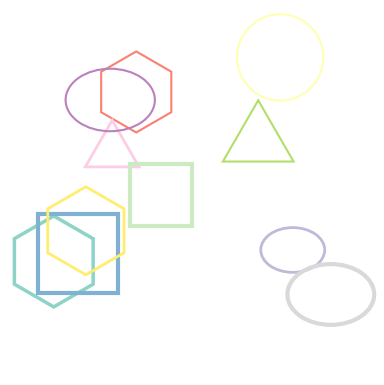[{"shape": "hexagon", "thickness": 2.5, "radius": 0.59, "center": [0.14, 0.321]}, {"shape": "circle", "thickness": 1.5, "radius": 0.56, "center": [0.728, 0.851]}, {"shape": "oval", "thickness": 2, "radius": 0.42, "center": [0.76, 0.351]}, {"shape": "hexagon", "thickness": 1.5, "radius": 0.53, "center": [0.354, 0.761]}, {"shape": "square", "thickness": 3, "radius": 0.51, "center": [0.203, 0.342]}, {"shape": "triangle", "thickness": 1.5, "radius": 0.53, "center": [0.671, 0.633]}, {"shape": "triangle", "thickness": 2, "radius": 0.4, "center": [0.291, 0.607]}, {"shape": "oval", "thickness": 3, "radius": 0.56, "center": [0.859, 0.235]}, {"shape": "oval", "thickness": 1.5, "radius": 0.58, "center": [0.286, 0.74]}, {"shape": "square", "thickness": 3, "radius": 0.4, "center": [0.418, 0.493]}, {"shape": "hexagon", "thickness": 2, "radius": 0.57, "center": [0.223, 0.401]}]